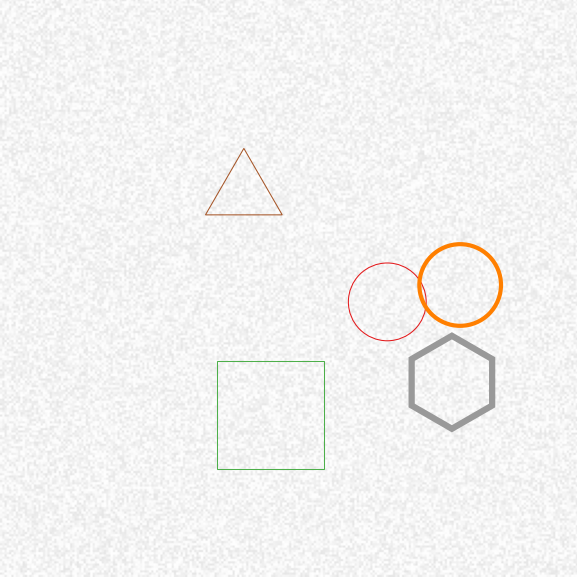[{"shape": "circle", "thickness": 0.5, "radius": 0.34, "center": [0.671, 0.476]}, {"shape": "square", "thickness": 0.5, "radius": 0.46, "center": [0.468, 0.281]}, {"shape": "circle", "thickness": 2, "radius": 0.35, "center": [0.797, 0.506]}, {"shape": "triangle", "thickness": 0.5, "radius": 0.38, "center": [0.422, 0.665]}, {"shape": "hexagon", "thickness": 3, "radius": 0.4, "center": [0.783, 0.337]}]